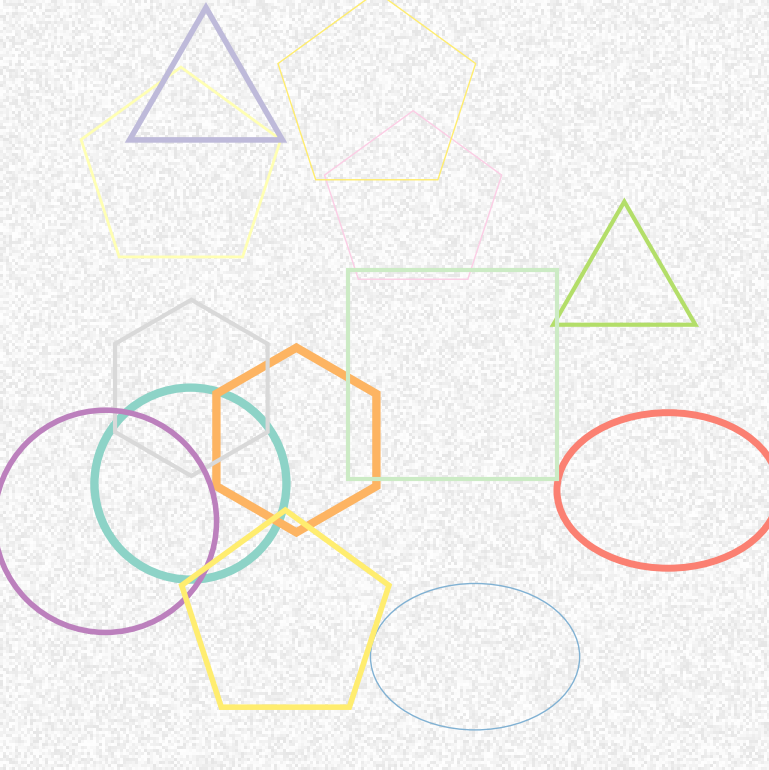[{"shape": "circle", "thickness": 3, "radius": 0.62, "center": [0.247, 0.372]}, {"shape": "pentagon", "thickness": 1, "radius": 0.68, "center": [0.235, 0.777]}, {"shape": "triangle", "thickness": 2, "radius": 0.57, "center": [0.267, 0.876]}, {"shape": "oval", "thickness": 2.5, "radius": 0.72, "center": [0.868, 0.363]}, {"shape": "oval", "thickness": 0.5, "radius": 0.68, "center": [0.617, 0.147]}, {"shape": "hexagon", "thickness": 3, "radius": 0.6, "center": [0.385, 0.429]}, {"shape": "triangle", "thickness": 1.5, "radius": 0.53, "center": [0.811, 0.632]}, {"shape": "pentagon", "thickness": 0.5, "radius": 0.6, "center": [0.536, 0.735]}, {"shape": "hexagon", "thickness": 1.5, "radius": 0.57, "center": [0.248, 0.496]}, {"shape": "circle", "thickness": 2, "radius": 0.72, "center": [0.137, 0.323]}, {"shape": "square", "thickness": 1.5, "radius": 0.68, "center": [0.587, 0.514]}, {"shape": "pentagon", "thickness": 0.5, "radius": 0.67, "center": [0.489, 0.876]}, {"shape": "pentagon", "thickness": 2, "radius": 0.71, "center": [0.371, 0.196]}]